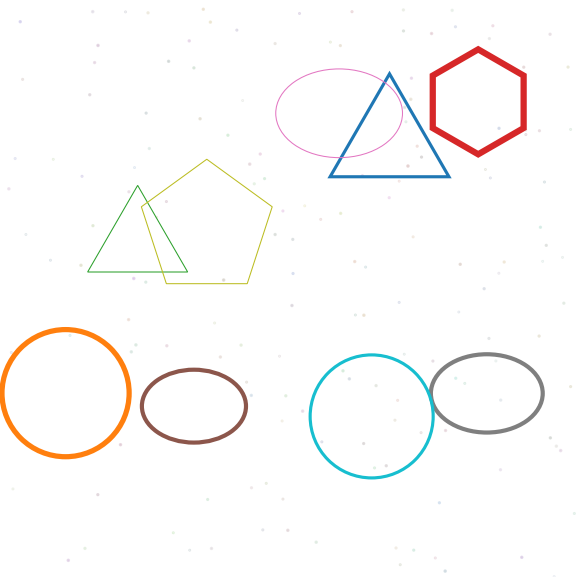[{"shape": "triangle", "thickness": 1.5, "radius": 0.59, "center": [0.675, 0.752]}, {"shape": "circle", "thickness": 2.5, "radius": 0.55, "center": [0.114, 0.318]}, {"shape": "triangle", "thickness": 0.5, "radius": 0.5, "center": [0.238, 0.578]}, {"shape": "hexagon", "thickness": 3, "radius": 0.45, "center": [0.828, 0.823]}, {"shape": "oval", "thickness": 2, "radius": 0.45, "center": [0.336, 0.296]}, {"shape": "oval", "thickness": 0.5, "radius": 0.55, "center": [0.587, 0.803]}, {"shape": "oval", "thickness": 2, "radius": 0.48, "center": [0.843, 0.318]}, {"shape": "pentagon", "thickness": 0.5, "radius": 0.6, "center": [0.358, 0.604]}, {"shape": "circle", "thickness": 1.5, "radius": 0.53, "center": [0.644, 0.278]}]